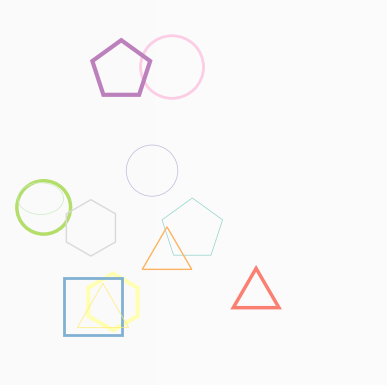[{"shape": "pentagon", "thickness": 0.5, "radius": 0.41, "center": [0.496, 0.404]}, {"shape": "hexagon", "thickness": 3, "radius": 0.37, "center": [0.291, 0.216]}, {"shape": "circle", "thickness": 0.5, "radius": 0.33, "center": [0.392, 0.557]}, {"shape": "triangle", "thickness": 2.5, "radius": 0.34, "center": [0.661, 0.235]}, {"shape": "square", "thickness": 2, "radius": 0.37, "center": [0.241, 0.204]}, {"shape": "triangle", "thickness": 1, "radius": 0.37, "center": [0.431, 0.337]}, {"shape": "circle", "thickness": 2.5, "radius": 0.35, "center": [0.113, 0.461]}, {"shape": "circle", "thickness": 2, "radius": 0.41, "center": [0.444, 0.826]}, {"shape": "hexagon", "thickness": 1, "radius": 0.37, "center": [0.235, 0.408]}, {"shape": "pentagon", "thickness": 3, "radius": 0.39, "center": [0.313, 0.817]}, {"shape": "oval", "thickness": 0.5, "radius": 0.29, "center": [0.105, 0.484]}, {"shape": "triangle", "thickness": 0.5, "radius": 0.38, "center": [0.266, 0.187]}]